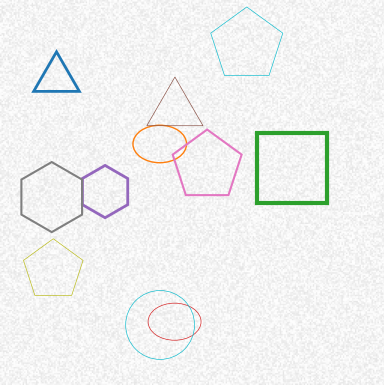[{"shape": "triangle", "thickness": 2, "radius": 0.34, "center": [0.147, 0.797]}, {"shape": "oval", "thickness": 1, "radius": 0.35, "center": [0.415, 0.626]}, {"shape": "square", "thickness": 3, "radius": 0.46, "center": [0.759, 0.563]}, {"shape": "oval", "thickness": 0.5, "radius": 0.34, "center": [0.453, 0.164]}, {"shape": "hexagon", "thickness": 2, "radius": 0.34, "center": [0.273, 0.502]}, {"shape": "triangle", "thickness": 0.5, "radius": 0.42, "center": [0.454, 0.716]}, {"shape": "pentagon", "thickness": 1.5, "radius": 0.47, "center": [0.538, 0.569]}, {"shape": "hexagon", "thickness": 1.5, "radius": 0.46, "center": [0.134, 0.488]}, {"shape": "pentagon", "thickness": 0.5, "radius": 0.41, "center": [0.138, 0.299]}, {"shape": "pentagon", "thickness": 0.5, "radius": 0.49, "center": [0.641, 0.883]}, {"shape": "circle", "thickness": 0.5, "radius": 0.45, "center": [0.416, 0.156]}]